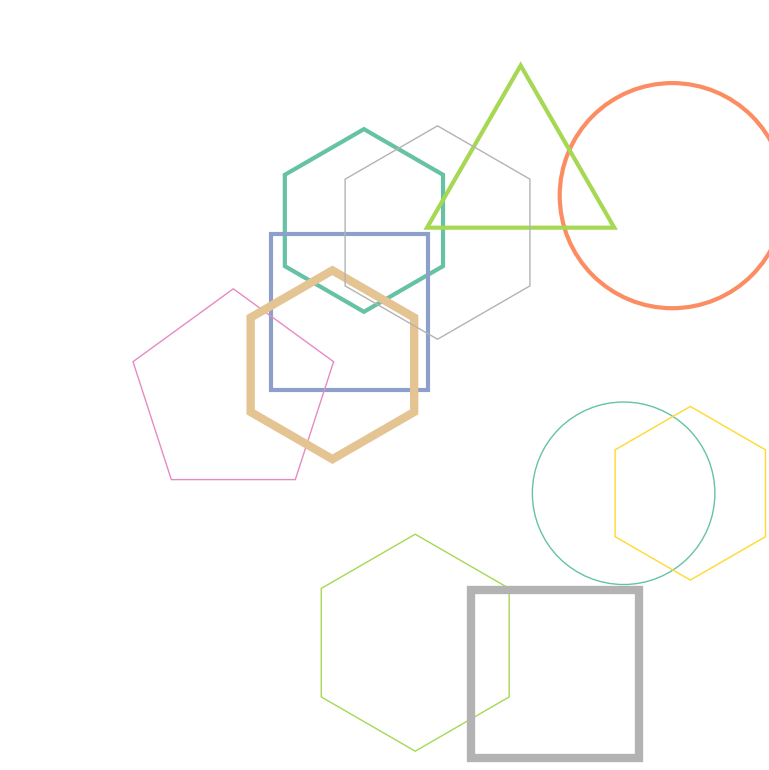[{"shape": "hexagon", "thickness": 1.5, "radius": 0.59, "center": [0.473, 0.714]}, {"shape": "circle", "thickness": 0.5, "radius": 0.59, "center": [0.81, 0.359]}, {"shape": "circle", "thickness": 1.5, "radius": 0.73, "center": [0.873, 0.746]}, {"shape": "square", "thickness": 1.5, "radius": 0.51, "center": [0.454, 0.595]}, {"shape": "pentagon", "thickness": 0.5, "radius": 0.68, "center": [0.303, 0.488]}, {"shape": "triangle", "thickness": 1.5, "radius": 0.7, "center": [0.676, 0.775]}, {"shape": "hexagon", "thickness": 0.5, "radius": 0.7, "center": [0.539, 0.165]}, {"shape": "hexagon", "thickness": 0.5, "radius": 0.56, "center": [0.897, 0.359]}, {"shape": "hexagon", "thickness": 3, "radius": 0.61, "center": [0.432, 0.526]}, {"shape": "square", "thickness": 3, "radius": 0.55, "center": [0.721, 0.125]}, {"shape": "hexagon", "thickness": 0.5, "radius": 0.69, "center": [0.568, 0.698]}]